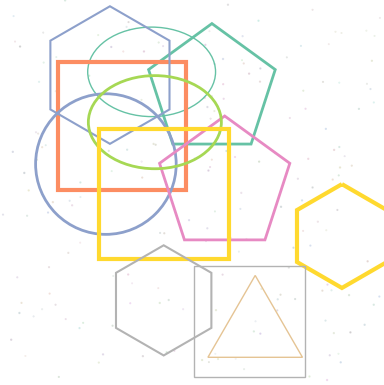[{"shape": "pentagon", "thickness": 2, "radius": 0.86, "center": [0.55, 0.766]}, {"shape": "oval", "thickness": 1, "radius": 0.83, "center": [0.394, 0.813]}, {"shape": "square", "thickness": 3, "radius": 0.83, "center": [0.318, 0.673]}, {"shape": "circle", "thickness": 2, "radius": 0.91, "center": [0.275, 0.574]}, {"shape": "hexagon", "thickness": 1.5, "radius": 0.89, "center": [0.286, 0.805]}, {"shape": "pentagon", "thickness": 2, "radius": 0.89, "center": [0.584, 0.521]}, {"shape": "oval", "thickness": 2, "radius": 0.86, "center": [0.402, 0.683]}, {"shape": "square", "thickness": 3, "radius": 0.84, "center": [0.425, 0.496]}, {"shape": "hexagon", "thickness": 3, "radius": 0.67, "center": [0.888, 0.387]}, {"shape": "triangle", "thickness": 1, "radius": 0.71, "center": [0.663, 0.143]}, {"shape": "hexagon", "thickness": 1.5, "radius": 0.72, "center": [0.425, 0.22]}, {"shape": "square", "thickness": 1, "radius": 0.72, "center": [0.648, 0.166]}]